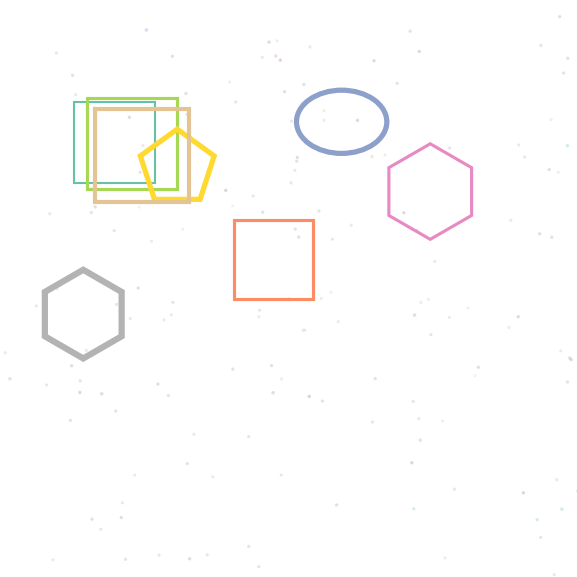[{"shape": "square", "thickness": 1, "radius": 0.35, "center": [0.198, 0.752]}, {"shape": "square", "thickness": 1.5, "radius": 0.34, "center": [0.473, 0.549]}, {"shape": "oval", "thickness": 2.5, "radius": 0.39, "center": [0.592, 0.788]}, {"shape": "hexagon", "thickness": 1.5, "radius": 0.41, "center": [0.745, 0.667]}, {"shape": "square", "thickness": 1.5, "radius": 0.39, "center": [0.229, 0.751]}, {"shape": "pentagon", "thickness": 2.5, "radius": 0.34, "center": [0.307, 0.708]}, {"shape": "square", "thickness": 2, "radius": 0.41, "center": [0.246, 0.73]}, {"shape": "hexagon", "thickness": 3, "radius": 0.38, "center": [0.144, 0.455]}]